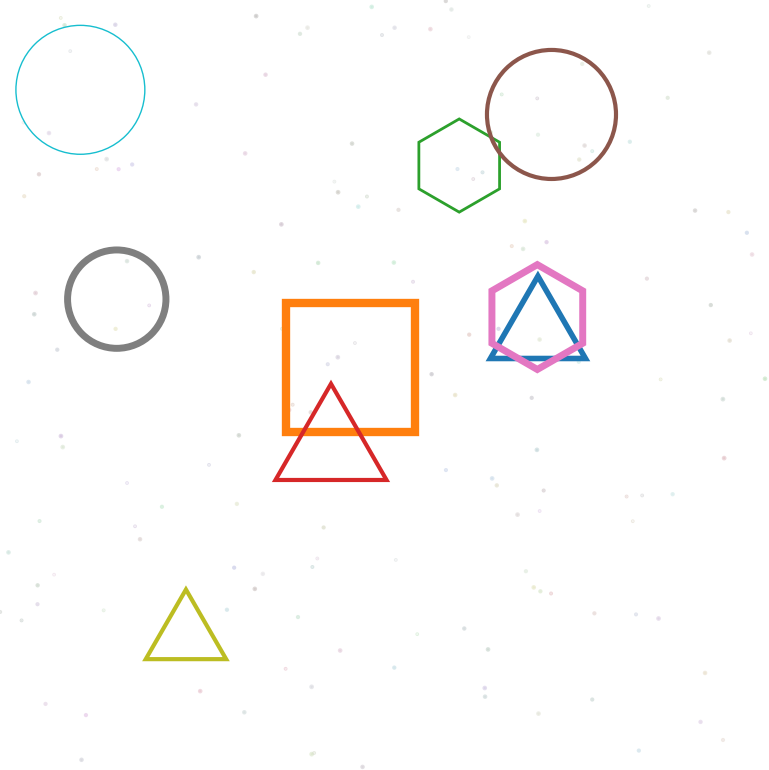[{"shape": "triangle", "thickness": 2, "radius": 0.36, "center": [0.699, 0.57]}, {"shape": "square", "thickness": 3, "radius": 0.42, "center": [0.456, 0.523]}, {"shape": "hexagon", "thickness": 1, "radius": 0.3, "center": [0.596, 0.785]}, {"shape": "triangle", "thickness": 1.5, "radius": 0.42, "center": [0.43, 0.418]}, {"shape": "circle", "thickness": 1.5, "radius": 0.42, "center": [0.716, 0.851]}, {"shape": "hexagon", "thickness": 2.5, "radius": 0.34, "center": [0.698, 0.588]}, {"shape": "circle", "thickness": 2.5, "radius": 0.32, "center": [0.152, 0.612]}, {"shape": "triangle", "thickness": 1.5, "radius": 0.3, "center": [0.241, 0.174]}, {"shape": "circle", "thickness": 0.5, "radius": 0.42, "center": [0.104, 0.883]}]